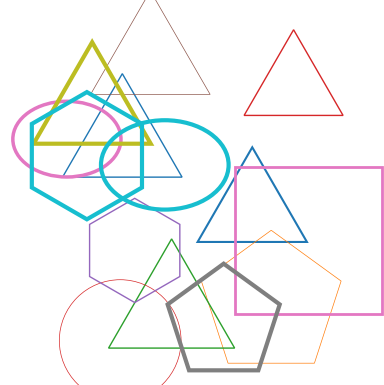[{"shape": "triangle", "thickness": 1, "radius": 0.9, "center": [0.318, 0.63]}, {"shape": "triangle", "thickness": 1.5, "radius": 0.82, "center": [0.655, 0.454]}, {"shape": "pentagon", "thickness": 0.5, "radius": 0.95, "center": [0.704, 0.211]}, {"shape": "triangle", "thickness": 1, "radius": 0.95, "center": [0.446, 0.19]}, {"shape": "circle", "thickness": 0.5, "radius": 0.79, "center": [0.312, 0.115]}, {"shape": "triangle", "thickness": 1, "radius": 0.74, "center": [0.763, 0.774]}, {"shape": "hexagon", "thickness": 1, "radius": 0.68, "center": [0.35, 0.349]}, {"shape": "triangle", "thickness": 0.5, "radius": 0.9, "center": [0.391, 0.844]}, {"shape": "square", "thickness": 2, "radius": 0.96, "center": [0.8, 0.375]}, {"shape": "oval", "thickness": 2.5, "radius": 0.7, "center": [0.174, 0.639]}, {"shape": "pentagon", "thickness": 3, "radius": 0.77, "center": [0.581, 0.162]}, {"shape": "triangle", "thickness": 3, "radius": 0.88, "center": [0.239, 0.715]}, {"shape": "oval", "thickness": 3, "radius": 0.83, "center": [0.428, 0.572]}, {"shape": "hexagon", "thickness": 3, "radius": 0.83, "center": [0.226, 0.596]}]